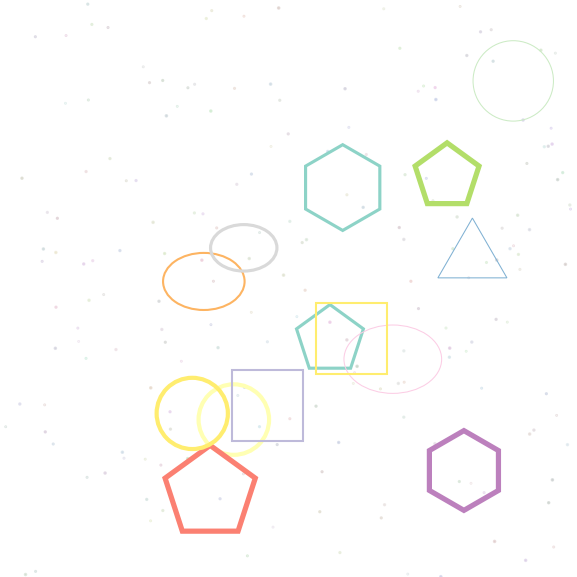[{"shape": "pentagon", "thickness": 1.5, "radius": 0.3, "center": [0.571, 0.411]}, {"shape": "hexagon", "thickness": 1.5, "radius": 0.37, "center": [0.593, 0.674]}, {"shape": "circle", "thickness": 2, "radius": 0.31, "center": [0.405, 0.273]}, {"shape": "square", "thickness": 1, "radius": 0.31, "center": [0.464, 0.297]}, {"shape": "pentagon", "thickness": 2.5, "radius": 0.41, "center": [0.364, 0.146]}, {"shape": "triangle", "thickness": 0.5, "radius": 0.35, "center": [0.818, 0.553]}, {"shape": "oval", "thickness": 1, "radius": 0.35, "center": [0.353, 0.512]}, {"shape": "pentagon", "thickness": 2.5, "radius": 0.29, "center": [0.774, 0.694]}, {"shape": "oval", "thickness": 0.5, "radius": 0.42, "center": [0.68, 0.377]}, {"shape": "oval", "thickness": 1.5, "radius": 0.29, "center": [0.422, 0.57]}, {"shape": "hexagon", "thickness": 2.5, "radius": 0.35, "center": [0.803, 0.184]}, {"shape": "circle", "thickness": 0.5, "radius": 0.35, "center": [0.889, 0.859]}, {"shape": "circle", "thickness": 2, "radius": 0.31, "center": [0.333, 0.283]}, {"shape": "square", "thickness": 1, "radius": 0.31, "center": [0.609, 0.413]}]